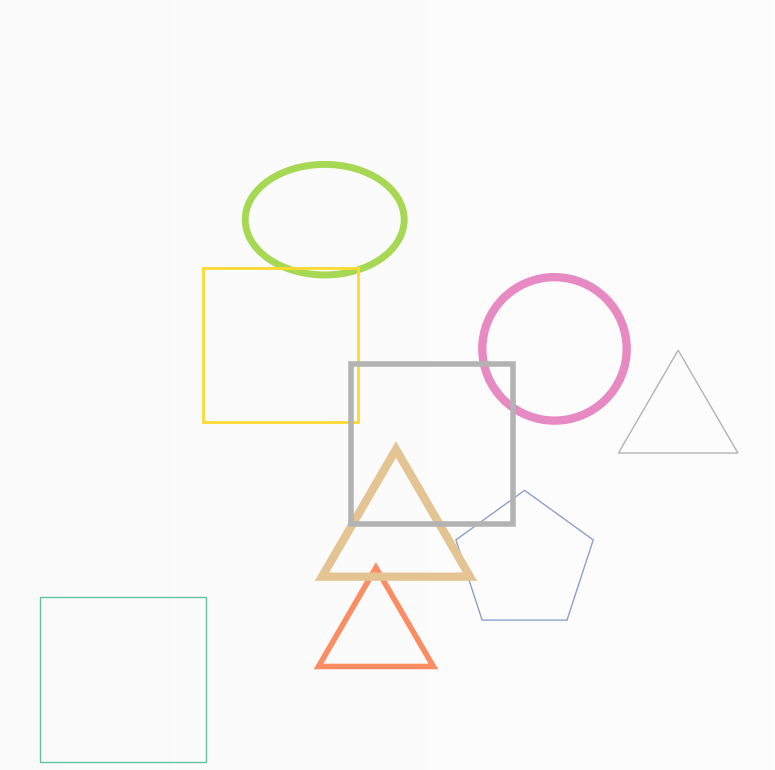[{"shape": "square", "thickness": 0.5, "radius": 0.53, "center": [0.159, 0.118]}, {"shape": "triangle", "thickness": 2, "radius": 0.43, "center": [0.485, 0.177]}, {"shape": "pentagon", "thickness": 0.5, "radius": 0.47, "center": [0.677, 0.27]}, {"shape": "circle", "thickness": 3, "radius": 0.47, "center": [0.715, 0.547]}, {"shape": "oval", "thickness": 2.5, "radius": 0.51, "center": [0.419, 0.715]}, {"shape": "square", "thickness": 1, "radius": 0.5, "center": [0.362, 0.552]}, {"shape": "triangle", "thickness": 3, "radius": 0.55, "center": [0.511, 0.306]}, {"shape": "square", "thickness": 2, "radius": 0.52, "center": [0.558, 0.424]}, {"shape": "triangle", "thickness": 0.5, "radius": 0.45, "center": [0.875, 0.456]}]